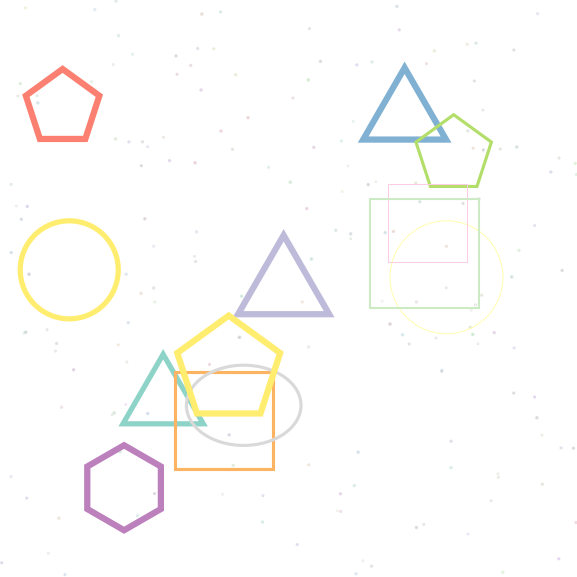[{"shape": "triangle", "thickness": 2.5, "radius": 0.4, "center": [0.283, 0.305]}, {"shape": "circle", "thickness": 0.5, "radius": 0.49, "center": [0.773, 0.519]}, {"shape": "triangle", "thickness": 3, "radius": 0.46, "center": [0.491, 0.501]}, {"shape": "pentagon", "thickness": 3, "radius": 0.33, "center": [0.108, 0.813]}, {"shape": "triangle", "thickness": 3, "radius": 0.41, "center": [0.701, 0.799]}, {"shape": "square", "thickness": 1.5, "radius": 0.42, "center": [0.387, 0.271]}, {"shape": "pentagon", "thickness": 1.5, "radius": 0.34, "center": [0.786, 0.732]}, {"shape": "square", "thickness": 0.5, "radius": 0.34, "center": [0.74, 0.613]}, {"shape": "oval", "thickness": 1.5, "radius": 0.5, "center": [0.422, 0.297]}, {"shape": "hexagon", "thickness": 3, "radius": 0.37, "center": [0.215, 0.155]}, {"shape": "square", "thickness": 1, "radius": 0.47, "center": [0.735, 0.56]}, {"shape": "circle", "thickness": 2.5, "radius": 0.42, "center": [0.12, 0.532]}, {"shape": "pentagon", "thickness": 3, "radius": 0.47, "center": [0.396, 0.359]}]